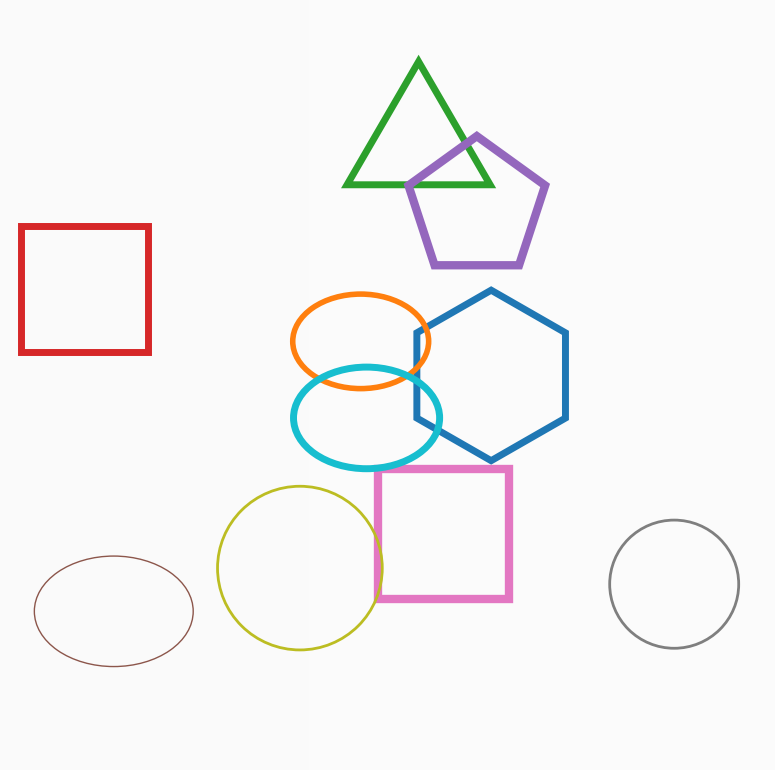[{"shape": "hexagon", "thickness": 2.5, "radius": 0.55, "center": [0.634, 0.512]}, {"shape": "oval", "thickness": 2, "radius": 0.44, "center": [0.465, 0.557]}, {"shape": "triangle", "thickness": 2.5, "radius": 0.53, "center": [0.54, 0.813]}, {"shape": "square", "thickness": 2.5, "radius": 0.41, "center": [0.109, 0.625]}, {"shape": "pentagon", "thickness": 3, "radius": 0.46, "center": [0.615, 0.731]}, {"shape": "oval", "thickness": 0.5, "radius": 0.51, "center": [0.147, 0.206]}, {"shape": "square", "thickness": 3, "radius": 0.42, "center": [0.572, 0.307]}, {"shape": "circle", "thickness": 1, "radius": 0.42, "center": [0.87, 0.241]}, {"shape": "circle", "thickness": 1, "radius": 0.53, "center": [0.387, 0.262]}, {"shape": "oval", "thickness": 2.5, "radius": 0.47, "center": [0.473, 0.457]}]